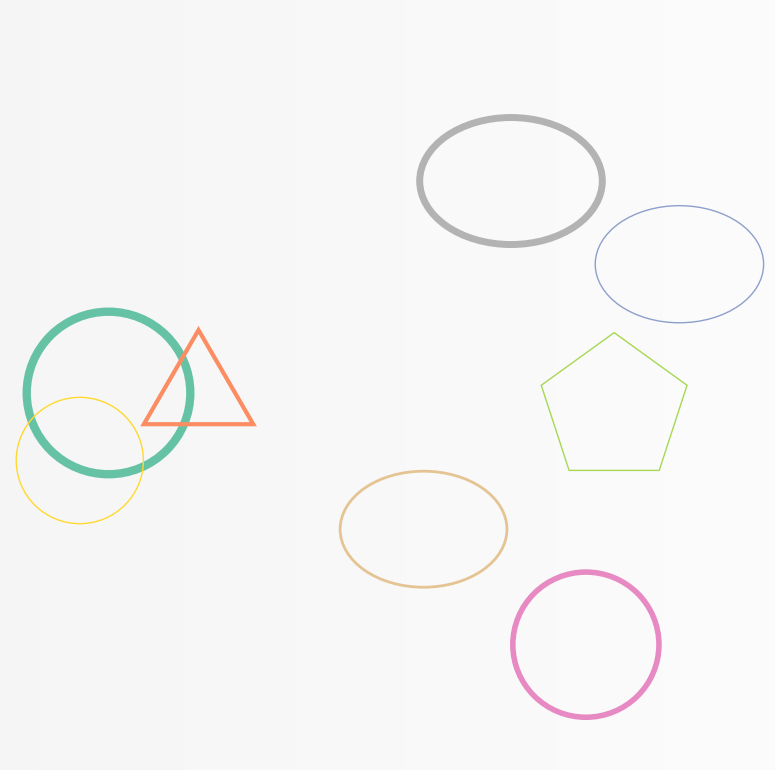[{"shape": "circle", "thickness": 3, "radius": 0.53, "center": [0.14, 0.49]}, {"shape": "triangle", "thickness": 1.5, "radius": 0.41, "center": [0.256, 0.49]}, {"shape": "oval", "thickness": 0.5, "radius": 0.54, "center": [0.877, 0.657]}, {"shape": "circle", "thickness": 2, "radius": 0.47, "center": [0.756, 0.163]}, {"shape": "pentagon", "thickness": 0.5, "radius": 0.49, "center": [0.792, 0.469]}, {"shape": "circle", "thickness": 0.5, "radius": 0.41, "center": [0.103, 0.402]}, {"shape": "oval", "thickness": 1, "radius": 0.54, "center": [0.547, 0.313]}, {"shape": "oval", "thickness": 2.5, "radius": 0.59, "center": [0.659, 0.765]}]